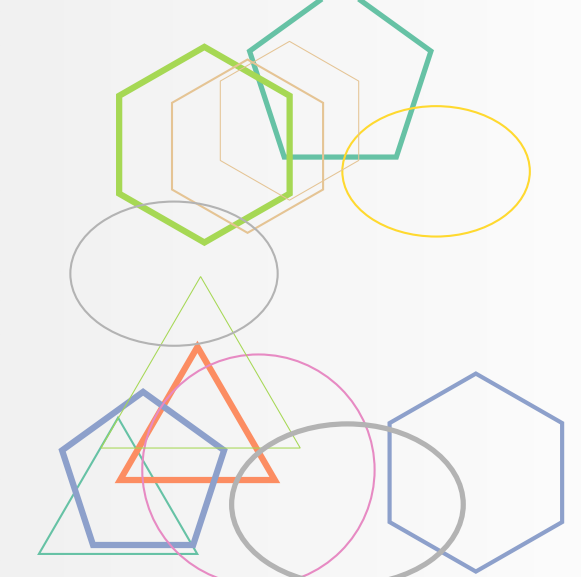[{"shape": "pentagon", "thickness": 2.5, "radius": 0.82, "center": [0.585, 0.86]}, {"shape": "triangle", "thickness": 1, "radius": 0.79, "center": [0.203, 0.119]}, {"shape": "triangle", "thickness": 3, "radius": 0.77, "center": [0.34, 0.245]}, {"shape": "pentagon", "thickness": 3, "radius": 0.73, "center": [0.246, 0.174]}, {"shape": "hexagon", "thickness": 2, "radius": 0.86, "center": [0.819, 0.181]}, {"shape": "circle", "thickness": 1, "radius": 1.0, "center": [0.445, 0.185]}, {"shape": "triangle", "thickness": 0.5, "radius": 0.99, "center": [0.345, 0.322]}, {"shape": "hexagon", "thickness": 3, "radius": 0.85, "center": [0.352, 0.749]}, {"shape": "oval", "thickness": 1, "radius": 0.81, "center": [0.75, 0.702]}, {"shape": "hexagon", "thickness": 0.5, "radius": 0.69, "center": [0.498, 0.79]}, {"shape": "hexagon", "thickness": 1, "radius": 0.75, "center": [0.426, 0.746]}, {"shape": "oval", "thickness": 1, "radius": 0.89, "center": [0.299, 0.525]}, {"shape": "oval", "thickness": 2.5, "radius": 1.0, "center": [0.598, 0.126]}]